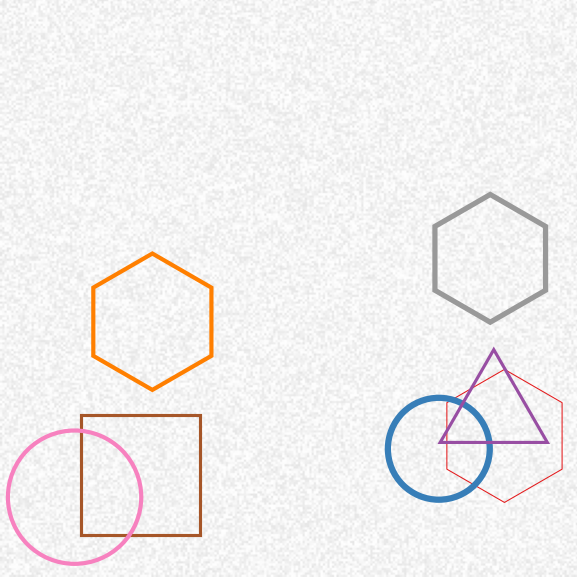[{"shape": "hexagon", "thickness": 0.5, "radius": 0.58, "center": [0.874, 0.244]}, {"shape": "circle", "thickness": 3, "radius": 0.44, "center": [0.76, 0.222]}, {"shape": "triangle", "thickness": 1.5, "radius": 0.54, "center": [0.855, 0.287]}, {"shape": "hexagon", "thickness": 2, "radius": 0.59, "center": [0.264, 0.442]}, {"shape": "square", "thickness": 1.5, "radius": 0.52, "center": [0.243, 0.177]}, {"shape": "circle", "thickness": 2, "radius": 0.58, "center": [0.129, 0.138]}, {"shape": "hexagon", "thickness": 2.5, "radius": 0.55, "center": [0.849, 0.552]}]